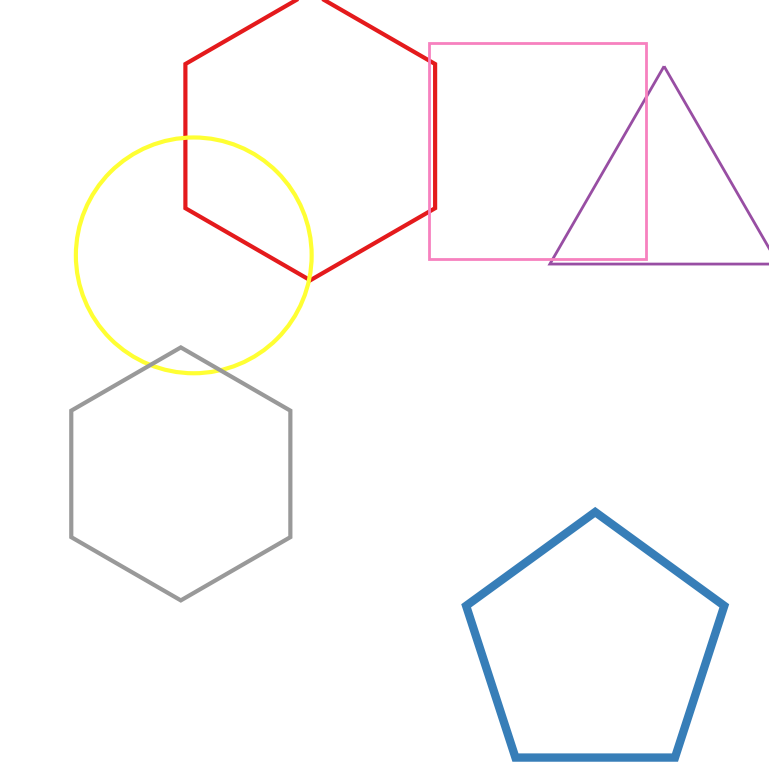[{"shape": "hexagon", "thickness": 1.5, "radius": 0.94, "center": [0.403, 0.823]}, {"shape": "pentagon", "thickness": 3, "radius": 0.88, "center": [0.773, 0.159]}, {"shape": "triangle", "thickness": 1, "radius": 0.86, "center": [0.862, 0.743]}, {"shape": "circle", "thickness": 1.5, "radius": 0.77, "center": [0.252, 0.668]}, {"shape": "square", "thickness": 1, "radius": 0.7, "center": [0.698, 0.804]}, {"shape": "hexagon", "thickness": 1.5, "radius": 0.82, "center": [0.235, 0.385]}]